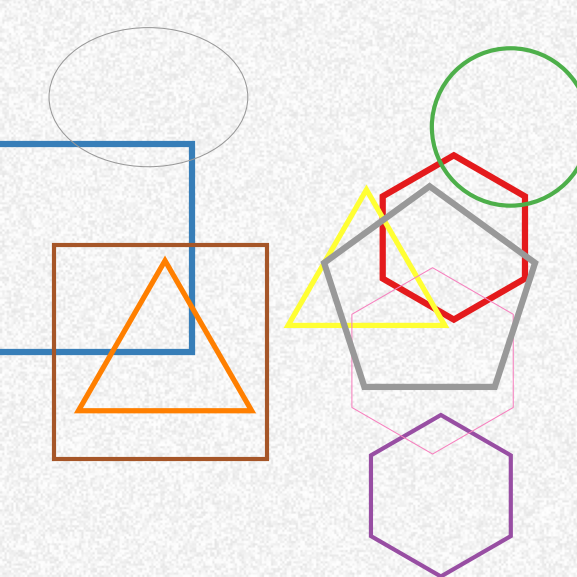[{"shape": "hexagon", "thickness": 3, "radius": 0.71, "center": [0.786, 0.588]}, {"shape": "square", "thickness": 3, "radius": 0.9, "center": [0.153, 0.57]}, {"shape": "circle", "thickness": 2, "radius": 0.68, "center": [0.884, 0.779]}, {"shape": "hexagon", "thickness": 2, "radius": 0.7, "center": [0.763, 0.141]}, {"shape": "triangle", "thickness": 2.5, "radius": 0.87, "center": [0.286, 0.374]}, {"shape": "triangle", "thickness": 2.5, "radius": 0.78, "center": [0.635, 0.514]}, {"shape": "square", "thickness": 2, "radius": 0.92, "center": [0.278, 0.39]}, {"shape": "hexagon", "thickness": 0.5, "radius": 0.81, "center": [0.749, 0.374]}, {"shape": "oval", "thickness": 0.5, "radius": 0.86, "center": [0.257, 0.831]}, {"shape": "pentagon", "thickness": 3, "radius": 0.96, "center": [0.744, 0.485]}]